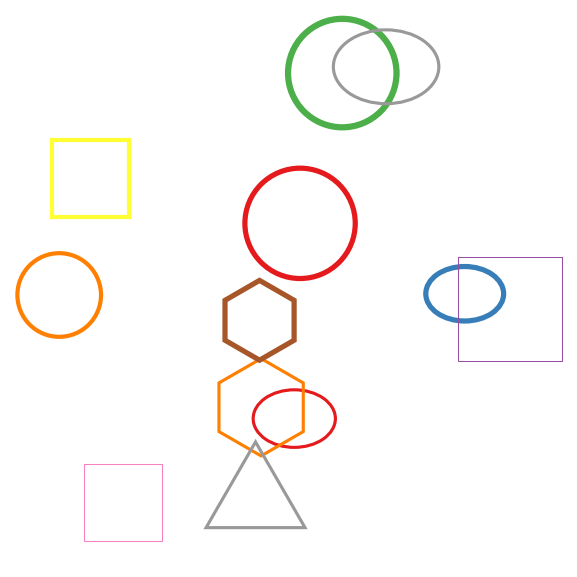[{"shape": "oval", "thickness": 1.5, "radius": 0.36, "center": [0.51, 0.274]}, {"shape": "circle", "thickness": 2.5, "radius": 0.48, "center": [0.52, 0.612]}, {"shape": "oval", "thickness": 2.5, "radius": 0.34, "center": [0.805, 0.49]}, {"shape": "circle", "thickness": 3, "radius": 0.47, "center": [0.593, 0.873]}, {"shape": "square", "thickness": 0.5, "radius": 0.45, "center": [0.883, 0.464]}, {"shape": "circle", "thickness": 2, "radius": 0.36, "center": [0.103, 0.488]}, {"shape": "hexagon", "thickness": 1.5, "radius": 0.42, "center": [0.452, 0.294]}, {"shape": "square", "thickness": 2, "radius": 0.33, "center": [0.157, 0.69]}, {"shape": "hexagon", "thickness": 2.5, "radius": 0.35, "center": [0.449, 0.445]}, {"shape": "square", "thickness": 0.5, "radius": 0.34, "center": [0.213, 0.129]}, {"shape": "oval", "thickness": 1.5, "radius": 0.46, "center": [0.669, 0.884]}, {"shape": "triangle", "thickness": 1.5, "radius": 0.49, "center": [0.442, 0.135]}]